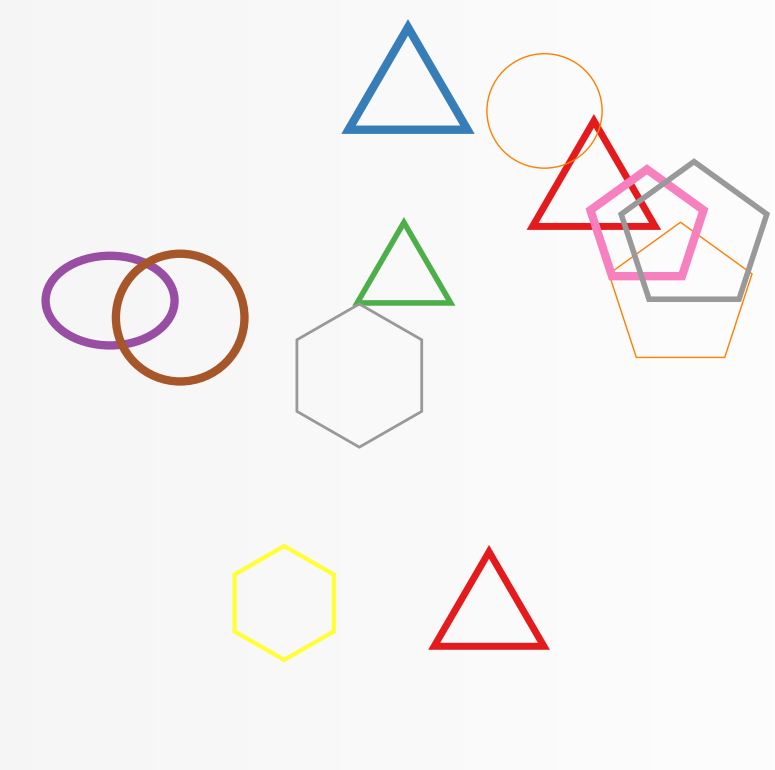[{"shape": "triangle", "thickness": 2.5, "radius": 0.46, "center": [0.766, 0.752]}, {"shape": "triangle", "thickness": 2.5, "radius": 0.41, "center": [0.631, 0.202]}, {"shape": "triangle", "thickness": 3, "radius": 0.44, "center": [0.526, 0.876]}, {"shape": "triangle", "thickness": 2, "radius": 0.35, "center": [0.521, 0.641]}, {"shape": "oval", "thickness": 3, "radius": 0.42, "center": [0.142, 0.61]}, {"shape": "circle", "thickness": 0.5, "radius": 0.37, "center": [0.703, 0.856]}, {"shape": "pentagon", "thickness": 0.5, "radius": 0.49, "center": [0.878, 0.614]}, {"shape": "hexagon", "thickness": 1.5, "radius": 0.37, "center": [0.367, 0.217]}, {"shape": "circle", "thickness": 3, "radius": 0.41, "center": [0.232, 0.588]}, {"shape": "pentagon", "thickness": 3, "radius": 0.38, "center": [0.835, 0.703]}, {"shape": "pentagon", "thickness": 2, "radius": 0.49, "center": [0.896, 0.691]}, {"shape": "hexagon", "thickness": 1, "radius": 0.46, "center": [0.464, 0.512]}]